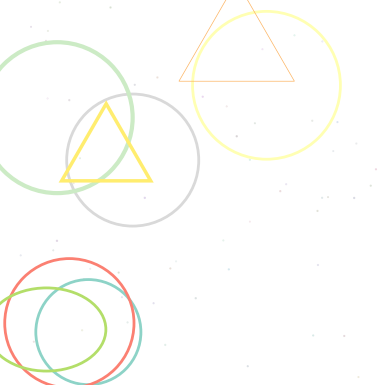[{"shape": "circle", "thickness": 2, "radius": 0.68, "center": [0.23, 0.137]}, {"shape": "circle", "thickness": 2, "radius": 0.96, "center": [0.692, 0.778]}, {"shape": "circle", "thickness": 2, "radius": 0.84, "center": [0.18, 0.16]}, {"shape": "triangle", "thickness": 0.5, "radius": 0.87, "center": [0.615, 0.876]}, {"shape": "oval", "thickness": 2, "radius": 0.77, "center": [0.121, 0.144]}, {"shape": "circle", "thickness": 2, "radius": 0.86, "center": [0.345, 0.584]}, {"shape": "circle", "thickness": 3, "radius": 0.98, "center": [0.149, 0.694]}, {"shape": "triangle", "thickness": 2.5, "radius": 0.67, "center": [0.276, 0.597]}]